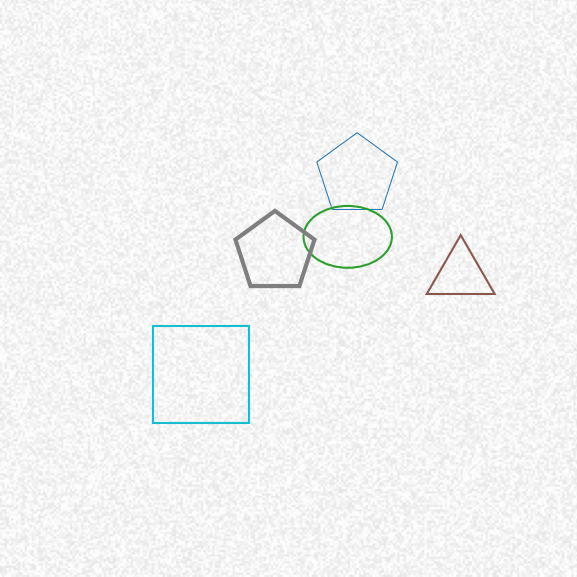[{"shape": "pentagon", "thickness": 0.5, "radius": 0.37, "center": [0.618, 0.696]}, {"shape": "oval", "thickness": 1, "radius": 0.38, "center": [0.602, 0.589]}, {"shape": "triangle", "thickness": 1, "radius": 0.34, "center": [0.798, 0.524]}, {"shape": "pentagon", "thickness": 2, "radius": 0.36, "center": [0.476, 0.562]}, {"shape": "square", "thickness": 1, "radius": 0.42, "center": [0.348, 0.35]}]